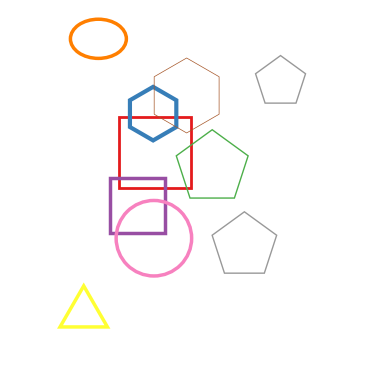[{"shape": "square", "thickness": 2, "radius": 0.46, "center": [0.402, 0.603]}, {"shape": "hexagon", "thickness": 3, "radius": 0.35, "center": [0.398, 0.705]}, {"shape": "pentagon", "thickness": 1, "radius": 0.49, "center": [0.551, 0.565]}, {"shape": "square", "thickness": 2.5, "radius": 0.36, "center": [0.358, 0.467]}, {"shape": "oval", "thickness": 2.5, "radius": 0.36, "center": [0.256, 0.899]}, {"shape": "triangle", "thickness": 2.5, "radius": 0.36, "center": [0.217, 0.186]}, {"shape": "hexagon", "thickness": 0.5, "radius": 0.49, "center": [0.485, 0.752]}, {"shape": "circle", "thickness": 2.5, "radius": 0.49, "center": [0.4, 0.381]}, {"shape": "pentagon", "thickness": 1, "radius": 0.44, "center": [0.635, 0.362]}, {"shape": "pentagon", "thickness": 1, "radius": 0.34, "center": [0.729, 0.787]}]